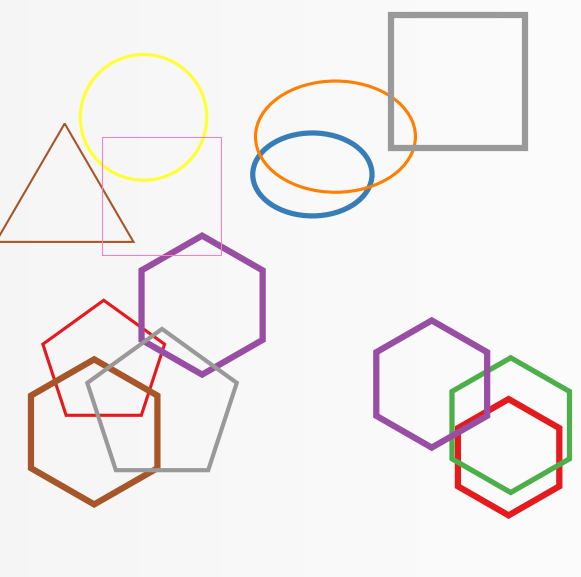[{"shape": "pentagon", "thickness": 1.5, "radius": 0.55, "center": [0.178, 0.369]}, {"shape": "hexagon", "thickness": 3, "radius": 0.5, "center": [0.875, 0.207]}, {"shape": "oval", "thickness": 2.5, "radius": 0.51, "center": [0.537, 0.697]}, {"shape": "hexagon", "thickness": 2.5, "radius": 0.58, "center": [0.879, 0.263]}, {"shape": "hexagon", "thickness": 3, "radius": 0.55, "center": [0.743, 0.334]}, {"shape": "hexagon", "thickness": 3, "radius": 0.6, "center": [0.348, 0.471]}, {"shape": "oval", "thickness": 1.5, "radius": 0.69, "center": [0.577, 0.762]}, {"shape": "circle", "thickness": 1.5, "radius": 0.54, "center": [0.247, 0.796]}, {"shape": "hexagon", "thickness": 3, "radius": 0.63, "center": [0.162, 0.251]}, {"shape": "triangle", "thickness": 1, "radius": 0.68, "center": [0.111, 0.649]}, {"shape": "square", "thickness": 0.5, "radius": 0.51, "center": [0.278, 0.66]}, {"shape": "square", "thickness": 3, "radius": 0.57, "center": [0.788, 0.858]}, {"shape": "pentagon", "thickness": 2, "radius": 0.68, "center": [0.279, 0.294]}]